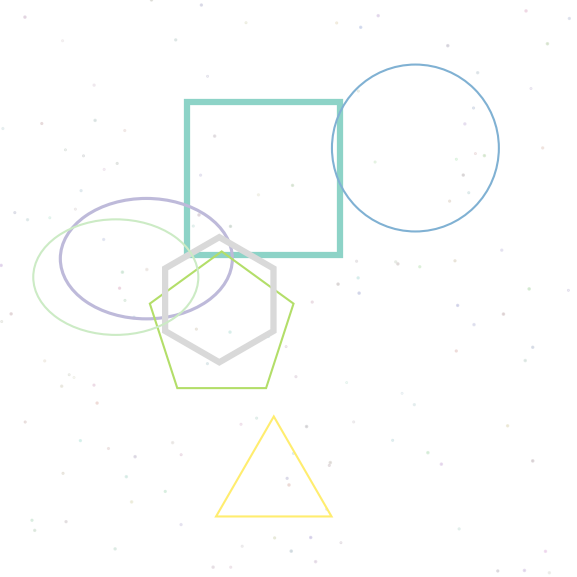[{"shape": "square", "thickness": 3, "radius": 0.66, "center": [0.456, 0.69]}, {"shape": "oval", "thickness": 1.5, "radius": 0.74, "center": [0.253, 0.551]}, {"shape": "circle", "thickness": 1, "radius": 0.72, "center": [0.719, 0.743]}, {"shape": "pentagon", "thickness": 1, "radius": 0.65, "center": [0.384, 0.433]}, {"shape": "hexagon", "thickness": 3, "radius": 0.54, "center": [0.38, 0.48]}, {"shape": "oval", "thickness": 1, "radius": 0.71, "center": [0.201, 0.519]}, {"shape": "triangle", "thickness": 1, "radius": 0.58, "center": [0.474, 0.163]}]